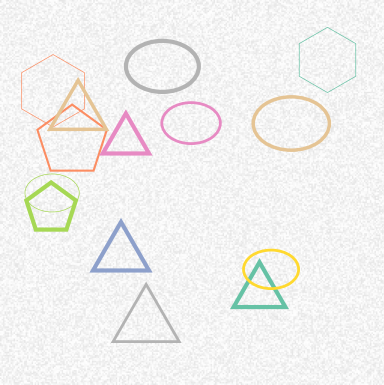[{"shape": "triangle", "thickness": 3, "radius": 0.39, "center": [0.674, 0.241]}, {"shape": "hexagon", "thickness": 0.5, "radius": 0.42, "center": [0.851, 0.844]}, {"shape": "pentagon", "thickness": 1.5, "radius": 0.47, "center": [0.187, 0.634]}, {"shape": "hexagon", "thickness": 0.5, "radius": 0.47, "center": [0.138, 0.764]}, {"shape": "triangle", "thickness": 3, "radius": 0.42, "center": [0.314, 0.339]}, {"shape": "oval", "thickness": 2, "radius": 0.38, "center": [0.496, 0.68]}, {"shape": "triangle", "thickness": 3, "radius": 0.35, "center": [0.327, 0.636]}, {"shape": "oval", "thickness": 0.5, "radius": 0.35, "center": [0.135, 0.499]}, {"shape": "pentagon", "thickness": 3, "radius": 0.34, "center": [0.133, 0.458]}, {"shape": "oval", "thickness": 2, "radius": 0.36, "center": [0.704, 0.3]}, {"shape": "triangle", "thickness": 2.5, "radius": 0.42, "center": [0.203, 0.707]}, {"shape": "oval", "thickness": 2.5, "radius": 0.49, "center": [0.757, 0.679]}, {"shape": "triangle", "thickness": 2, "radius": 0.5, "center": [0.38, 0.162]}, {"shape": "oval", "thickness": 3, "radius": 0.47, "center": [0.422, 0.828]}]